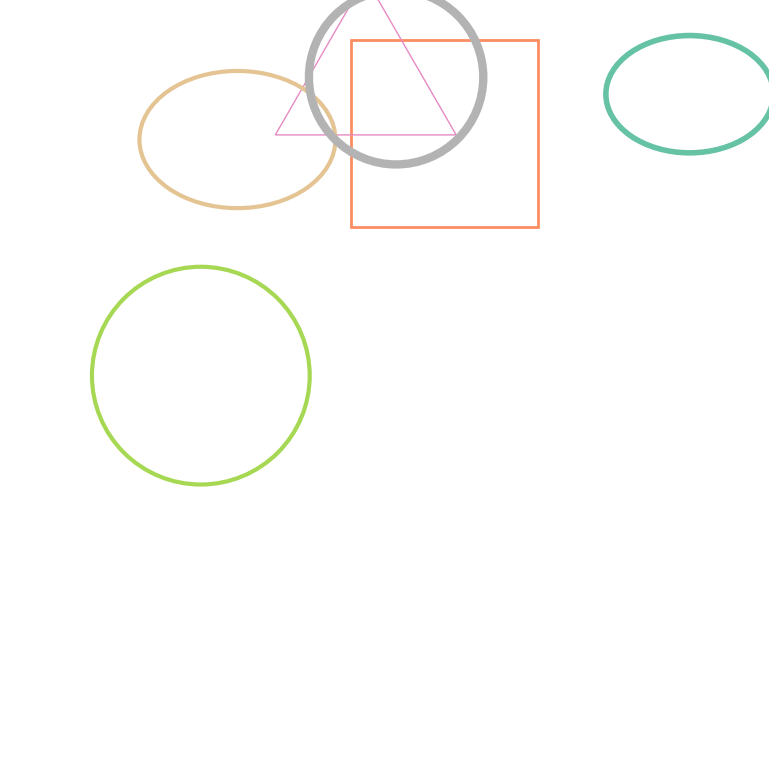[{"shape": "oval", "thickness": 2, "radius": 0.54, "center": [0.896, 0.878]}, {"shape": "square", "thickness": 1, "radius": 0.61, "center": [0.578, 0.826]}, {"shape": "triangle", "thickness": 0.5, "radius": 0.68, "center": [0.475, 0.893]}, {"shape": "circle", "thickness": 1.5, "radius": 0.71, "center": [0.261, 0.512]}, {"shape": "oval", "thickness": 1.5, "radius": 0.64, "center": [0.308, 0.819]}, {"shape": "circle", "thickness": 3, "radius": 0.57, "center": [0.514, 0.9]}]